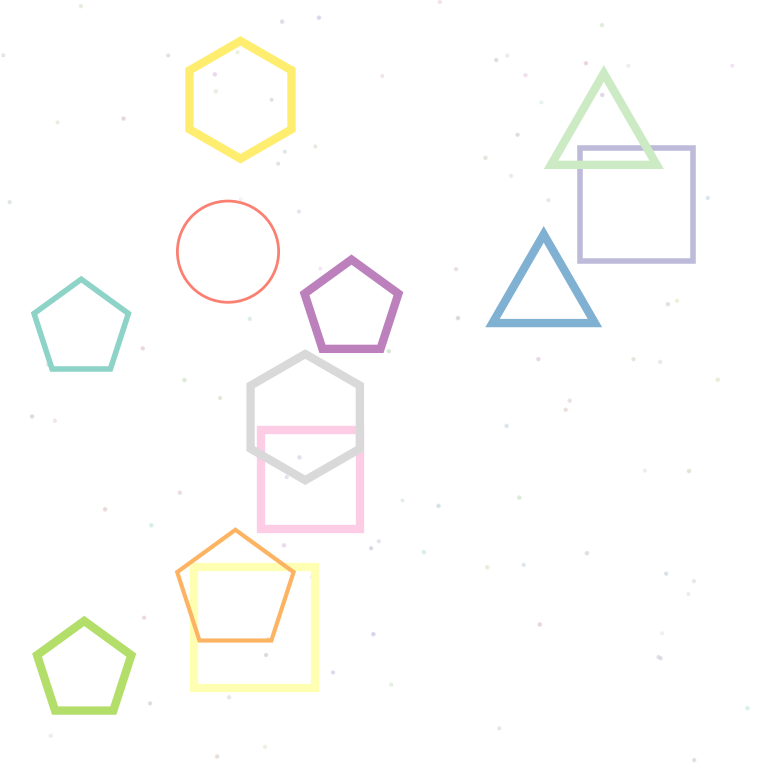[{"shape": "pentagon", "thickness": 2, "radius": 0.32, "center": [0.105, 0.573]}, {"shape": "square", "thickness": 3, "radius": 0.39, "center": [0.33, 0.185]}, {"shape": "square", "thickness": 2, "radius": 0.37, "center": [0.827, 0.735]}, {"shape": "circle", "thickness": 1, "radius": 0.33, "center": [0.296, 0.673]}, {"shape": "triangle", "thickness": 3, "radius": 0.38, "center": [0.706, 0.619]}, {"shape": "pentagon", "thickness": 1.5, "radius": 0.4, "center": [0.306, 0.232]}, {"shape": "pentagon", "thickness": 3, "radius": 0.32, "center": [0.109, 0.129]}, {"shape": "square", "thickness": 3, "radius": 0.32, "center": [0.403, 0.377]}, {"shape": "hexagon", "thickness": 3, "radius": 0.41, "center": [0.396, 0.458]}, {"shape": "pentagon", "thickness": 3, "radius": 0.32, "center": [0.456, 0.599]}, {"shape": "triangle", "thickness": 3, "radius": 0.4, "center": [0.784, 0.826]}, {"shape": "hexagon", "thickness": 3, "radius": 0.38, "center": [0.312, 0.87]}]